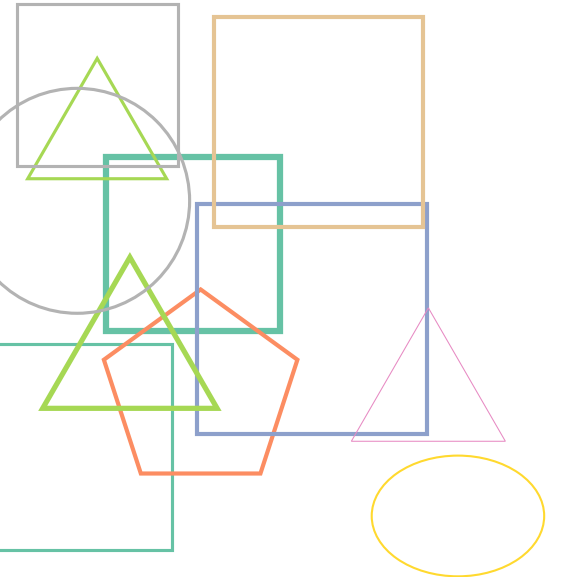[{"shape": "square", "thickness": 1.5, "radius": 0.89, "center": [0.12, 0.225]}, {"shape": "square", "thickness": 3, "radius": 0.75, "center": [0.335, 0.577]}, {"shape": "pentagon", "thickness": 2, "radius": 0.88, "center": [0.347, 0.322]}, {"shape": "square", "thickness": 2, "radius": 1.0, "center": [0.54, 0.448]}, {"shape": "triangle", "thickness": 0.5, "radius": 0.77, "center": [0.742, 0.312]}, {"shape": "triangle", "thickness": 1.5, "radius": 0.69, "center": [0.168, 0.759]}, {"shape": "triangle", "thickness": 2.5, "radius": 0.87, "center": [0.225, 0.379]}, {"shape": "oval", "thickness": 1, "radius": 0.75, "center": [0.793, 0.106]}, {"shape": "square", "thickness": 2, "radius": 0.91, "center": [0.552, 0.788]}, {"shape": "square", "thickness": 1.5, "radius": 0.7, "center": [0.169, 0.852]}, {"shape": "circle", "thickness": 1.5, "radius": 0.97, "center": [0.134, 0.651]}]